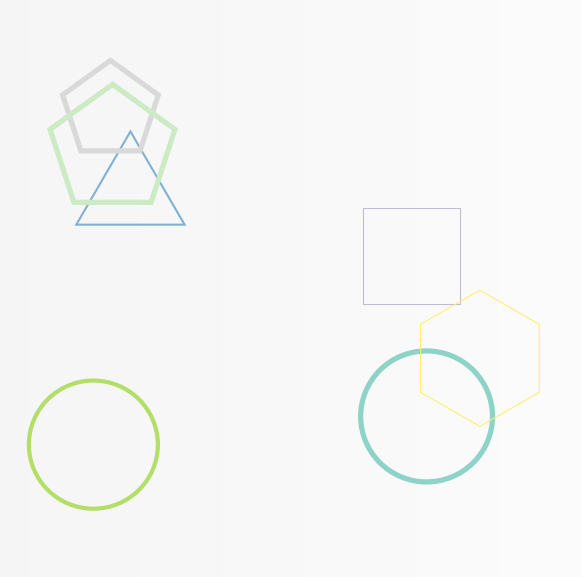[{"shape": "circle", "thickness": 2.5, "radius": 0.57, "center": [0.734, 0.278]}, {"shape": "square", "thickness": 0.5, "radius": 0.42, "center": [0.709, 0.556]}, {"shape": "triangle", "thickness": 1, "radius": 0.54, "center": [0.224, 0.664]}, {"shape": "circle", "thickness": 2, "radius": 0.55, "center": [0.161, 0.229]}, {"shape": "pentagon", "thickness": 2.5, "radius": 0.43, "center": [0.19, 0.808]}, {"shape": "pentagon", "thickness": 2.5, "radius": 0.56, "center": [0.194, 0.74]}, {"shape": "hexagon", "thickness": 0.5, "radius": 0.59, "center": [0.826, 0.379]}]